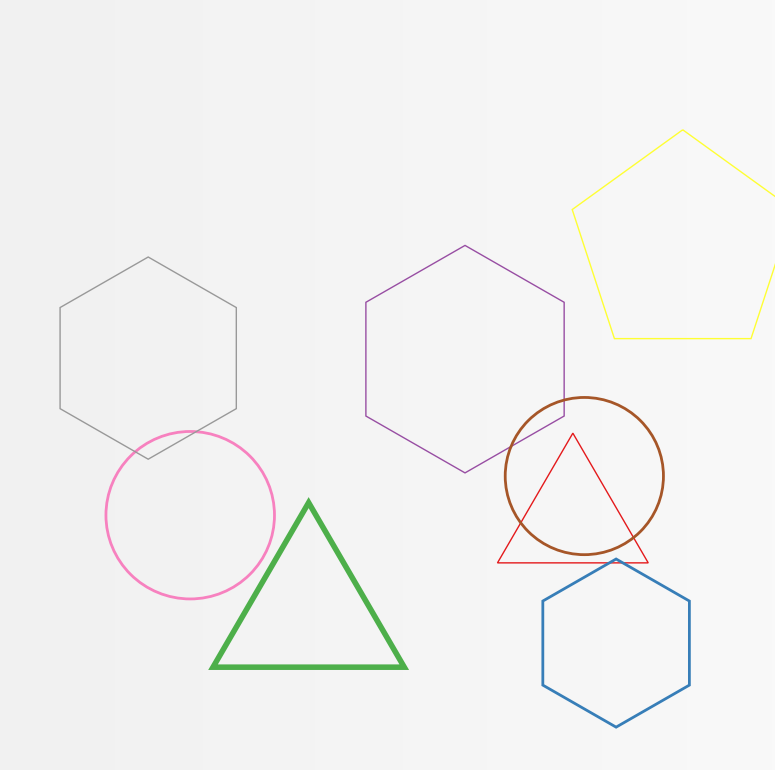[{"shape": "triangle", "thickness": 0.5, "radius": 0.56, "center": [0.739, 0.325]}, {"shape": "hexagon", "thickness": 1, "radius": 0.55, "center": [0.795, 0.165]}, {"shape": "triangle", "thickness": 2, "radius": 0.71, "center": [0.398, 0.205]}, {"shape": "hexagon", "thickness": 0.5, "radius": 0.74, "center": [0.6, 0.534]}, {"shape": "pentagon", "thickness": 0.5, "radius": 0.75, "center": [0.881, 0.682]}, {"shape": "circle", "thickness": 1, "radius": 0.51, "center": [0.754, 0.382]}, {"shape": "circle", "thickness": 1, "radius": 0.54, "center": [0.245, 0.331]}, {"shape": "hexagon", "thickness": 0.5, "radius": 0.66, "center": [0.191, 0.535]}]